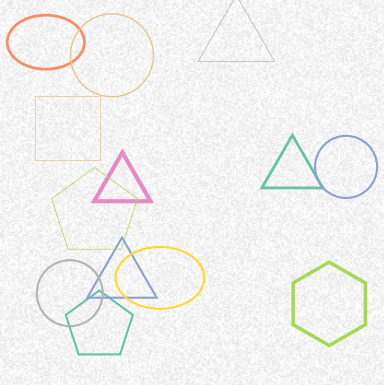[{"shape": "triangle", "thickness": 2, "radius": 0.46, "center": [0.759, 0.558]}, {"shape": "pentagon", "thickness": 1.5, "radius": 0.46, "center": [0.258, 0.154]}, {"shape": "oval", "thickness": 2, "radius": 0.5, "center": [0.119, 0.89]}, {"shape": "triangle", "thickness": 1.5, "radius": 0.52, "center": [0.317, 0.279]}, {"shape": "circle", "thickness": 1.5, "radius": 0.4, "center": [0.899, 0.566]}, {"shape": "triangle", "thickness": 3, "radius": 0.42, "center": [0.318, 0.52]}, {"shape": "pentagon", "thickness": 0.5, "radius": 0.59, "center": [0.246, 0.448]}, {"shape": "hexagon", "thickness": 2.5, "radius": 0.54, "center": [0.855, 0.211]}, {"shape": "oval", "thickness": 1.5, "radius": 0.57, "center": [0.415, 0.278]}, {"shape": "square", "thickness": 0.5, "radius": 0.42, "center": [0.176, 0.668]}, {"shape": "circle", "thickness": 1, "radius": 0.54, "center": [0.291, 0.856]}, {"shape": "circle", "thickness": 1.5, "radius": 0.43, "center": [0.181, 0.238]}, {"shape": "triangle", "thickness": 0.5, "radius": 0.58, "center": [0.614, 0.897]}]